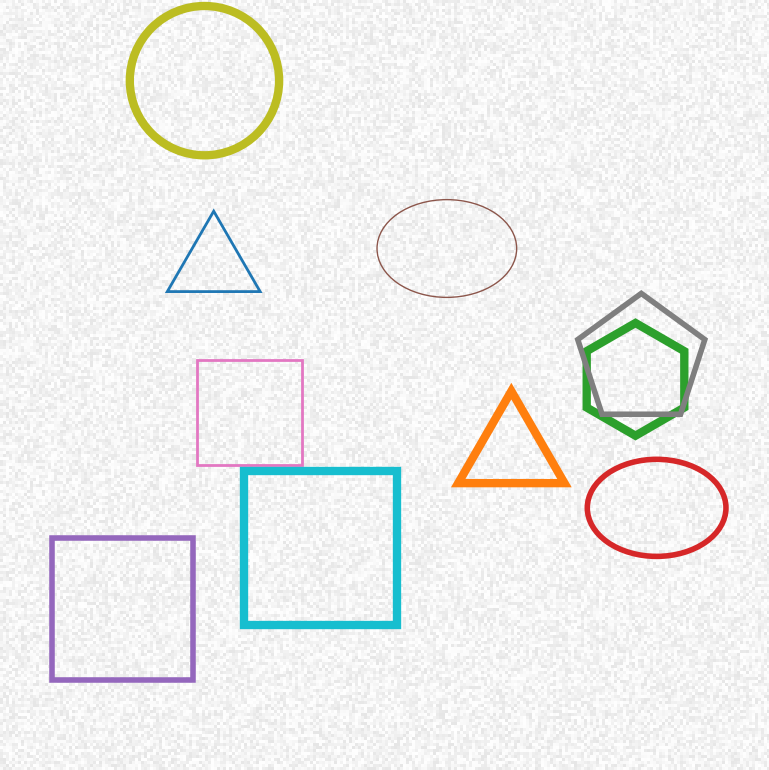[{"shape": "triangle", "thickness": 1, "radius": 0.35, "center": [0.278, 0.656]}, {"shape": "triangle", "thickness": 3, "radius": 0.4, "center": [0.664, 0.412]}, {"shape": "hexagon", "thickness": 3, "radius": 0.37, "center": [0.825, 0.507]}, {"shape": "oval", "thickness": 2, "radius": 0.45, "center": [0.853, 0.34]}, {"shape": "square", "thickness": 2, "radius": 0.46, "center": [0.159, 0.209]}, {"shape": "oval", "thickness": 0.5, "radius": 0.45, "center": [0.58, 0.677]}, {"shape": "square", "thickness": 1, "radius": 0.34, "center": [0.324, 0.464]}, {"shape": "pentagon", "thickness": 2, "radius": 0.43, "center": [0.833, 0.532]}, {"shape": "circle", "thickness": 3, "radius": 0.48, "center": [0.266, 0.895]}, {"shape": "square", "thickness": 3, "radius": 0.5, "center": [0.416, 0.289]}]